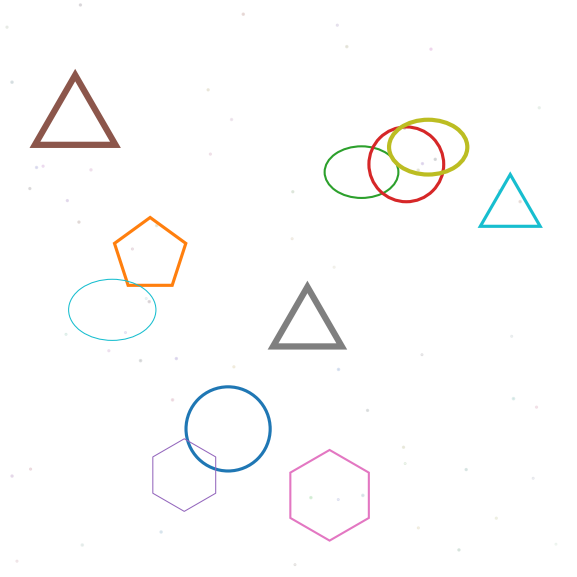[{"shape": "circle", "thickness": 1.5, "radius": 0.36, "center": [0.395, 0.256]}, {"shape": "pentagon", "thickness": 1.5, "radius": 0.32, "center": [0.26, 0.558]}, {"shape": "oval", "thickness": 1, "radius": 0.32, "center": [0.626, 0.701]}, {"shape": "circle", "thickness": 1.5, "radius": 0.32, "center": [0.704, 0.715]}, {"shape": "hexagon", "thickness": 0.5, "radius": 0.31, "center": [0.319, 0.176]}, {"shape": "triangle", "thickness": 3, "radius": 0.4, "center": [0.13, 0.789]}, {"shape": "hexagon", "thickness": 1, "radius": 0.39, "center": [0.571, 0.142]}, {"shape": "triangle", "thickness": 3, "radius": 0.34, "center": [0.532, 0.434]}, {"shape": "oval", "thickness": 2, "radius": 0.34, "center": [0.741, 0.744]}, {"shape": "triangle", "thickness": 1.5, "radius": 0.3, "center": [0.884, 0.637]}, {"shape": "oval", "thickness": 0.5, "radius": 0.38, "center": [0.194, 0.463]}]